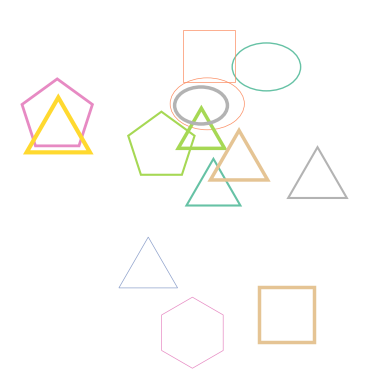[{"shape": "oval", "thickness": 1, "radius": 0.44, "center": [0.692, 0.826]}, {"shape": "triangle", "thickness": 1.5, "radius": 0.4, "center": [0.554, 0.507]}, {"shape": "square", "thickness": 0.5, "radius": 0.33, "center": [0.543, 0.854]}, {"shape": "oval", "thickness": 0.5, "radius": 0.48, "center": [0.538, 0.73]}, {"shape": "triangle", "thickness": 0.5, "radius": 0.44, "center": [0.385, 0.296]}, {"shape": "hexagon", "thickness": 0.5, "radius": 0.46, "center": [0.5, 0.136]}, {"shape": "pentagon", "thickness": 2, "radius": 0.48, "center": [0.149, 0.699]}, {"shape": "triangle", "thickness": 2.5, "radius": 0.35, "center": [0.523, 0.649]}, {"shape": "pentagon", "thickness": 1.5, "radius": 0.45, "center": [0.419, 0.619]}, {"shape": "triangle", "thickness": 3, "radius": 0.48, "center": [0.151, 0.652]}, {"shape": "triangle", "thickness": 2.5, "radius": 0.43, "center": [0.621, 0.575]}, {"shape": "square", "thickness": 2.5, "radius": 0.36, "center": [0.745, 0.182]}, {"shape": "triangle", "thickness": 1.5, "radius": 0.44, "center": [0.825, 0.53]}, {"shape": "oval", "thickness": 2.5, "radius": 0.34, "center": [0.522, 0.726]}]